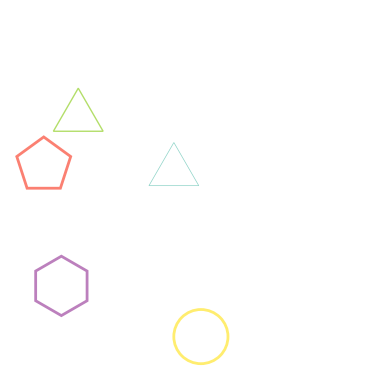[{"shape": "triangle", "thickness": 0.5, "radius": 0.37, "center": [0.452, 0.555]}, {"shape": "pentagon", "thickness": 2, "radius": 0.37, "center": [0.114, 0.571]}, {"shape": "triangle", "thickness": 1, "radius": 0.37, "center": [0.203, 0.696]}, {"shape": "hexagon", "thickness": 2, "radius": 0.39, "center": [0.159, 0.257]}, {"shape": "circle", "thickness": 2, "radius": 0.35, "center": [0.522, 0.126]}]